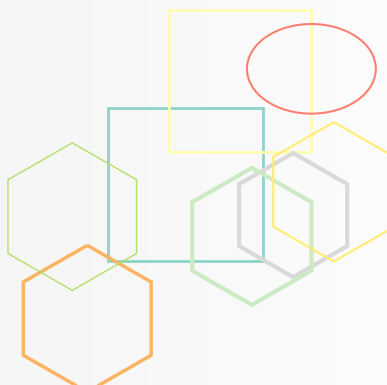[{"shape": "square", "thickness": 2, "radius": 0.99, "center": [0.479, 0.521]}, {"shape": "square", "thickness": 2, "radius": 0.92, "center": [0.62, 0.79]}, {"shape": "oval", "thickness": 1.5, "radius": 0.83, "center": [0.804, 0.821]}, {"shape": "hexagon", "thickness": 2.5, "radius": 0.95, "center": [0.225, 0.172]}, {"shape": "hexagon", "thickness": 1, "radius": 0.96, "center": [0.186, 0.437]}, {"shape": "hexagon", "thickness": 3, "radius": 0.81, "center": [0.757, 0.441]}, {"shape": "hexagon", "thickness": 3, "radius": 0.89, "center": [0.65, 0.386]}, {"shape": "hexagon", "thickness": 1.5, "radius": 0.9, "center": [0.862, 0.502]}]